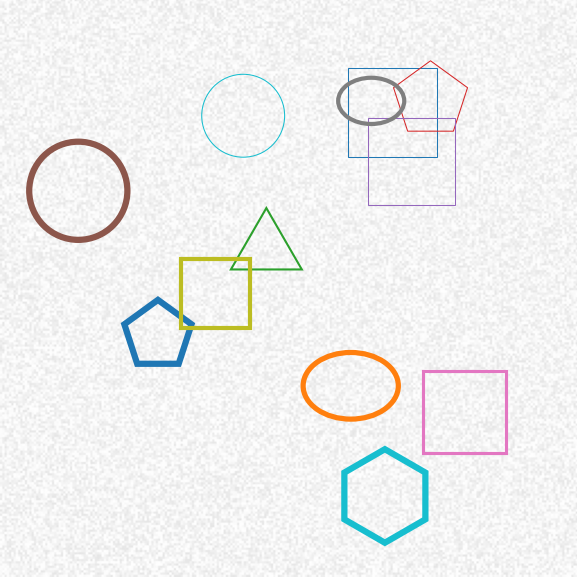[{"shape": "square", "thickness": 0.5, "radius": 0.38, "center": [0.68, 0.804]}, {"shape": "pentagon", "thickness": 3, "radius": 0.31, "center": [0.273, 0.419]}, {"shape": "oval", "thickness": 2.5, "radius": 0.41, "center": [0.607, 0.331]}, {"shape": "triangle", "thickness": 1, "radius": 0.35, "center": [0.461, 0.568]}, {"shape": "pentagon", "thickness": 0.5, "radius": 0.34, "center": [0.746, 0.826]}, {"shape": "square", "thickness": 0.5, "radius": 0.38, "center": [0.712, 0.719]}, {"shape": "circle", "thickness": 3, "radius": 0.42, "center": [0.136, 0.669]}, {"shape": "square", "thickness": 1.5, "radius": 0.36, "center": [0.804, 0.286]}, {"shape": "oval", "thickness": 2, "radius": 0.29, "center": [0.643, 0.824]}, {"shape": "square", "thickness": 2, "radius": 0.3, "center": [0.373, 0.492]}, {"shape": "circle", "thickness": 0.5, "radius": 0.36, "center": [0.421, 0.799]}, {"shape": "hexagon", "thickness": 3, "radius": 0.4, "center": [0.666, 0.14]}]